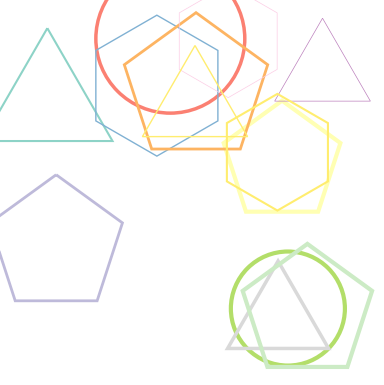[{"shape": "triangle", "thickness": 1.5, "radius": 0.98, "center": [0.123, 0.731]}, {"shape": "pentagon", "thickness": 3, "radius": 0.8, "center": [0.733, 0.579]}, {"shape": "pentagon", "thickness": 2, "radius": 0.91, "center": [0.146, 0.365]}, {"shape": "circle", "thickness": 2.5, "radius": 0.97, "center": [0.442, 0.9]}, {"shape": "hexagon", "thickness": 1, "radius": 0.92, "center": [0.407, 0.778]}, {"shape": "pentagon", "thickness": 2, "radius": 0.98, "center": [0.509, 0.771]}, {"shape": "circle", "thickness": 3, "radius": 0.74, "center": [0.748, 0.199]}, {"shape": "hexagon", "thickness": 0.5, "radius": 0.73, "center": [0.593, 0.893]}, {"shape": "triangle", "thickness": 2.5, "radius": 0.76, "center": [0.722, 0.171]}, {"shape": "triangle", "thickness": 0.5, "radius": 0.72, "center": [0.838, 0.809]}, {"shape": "pentagon", "thickness": 3, "radius": 0.88, "center": [0.798, 0.19]}, {"shape": "hexagon", "thickness": 1.5, "radius": 0.76, "center": [0.721, 0.605]}, {"shape": "triangle", "thickness": 1, "radius": 0.79, "center": [0.506, 0.724]}]